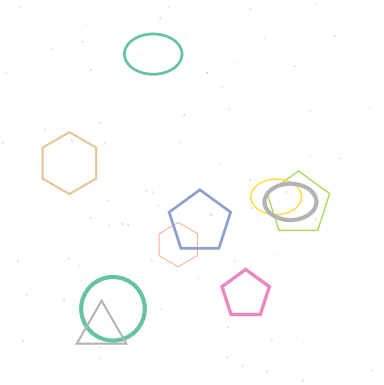[{"shape": "oval", "thickness": 2, "radius": 0.37, "center": [0.398, 0.859]}, {"shape": "circle", "thickness": 3, "radius": 0.41, "center": [0.293, 0.198]}, {"shape": "hexagon", "thickness": 0.5, "radius": 0.29, "center": [0.463, 0.364]}, {"shape": "pentagon", "thickness": 2, "radius": 0.42, "center": [0.519, 0.423]}, {"shape": "pentagon", "thickness": 2.5, "radius": 0.32, "center": [0.638, 0.235]}, {"shape": "pentagon", "thickness": 1, "radius": 0.43, "center": [0.775, 0.471]}, {"shape": "oval", "thickness": 1, "radius": 0.33, "center": [0.717, 0.488]}, {"shape": "hexagon", "thickness": 1.5, "radius": 0.4, "center": [0.18, 0.576]}, {"shape": "triangle", "thickness": 1.5, "radius": 0.37, "center": [0.264, 0.145]}, {"shape": "oval", "thickness": 3, "radius": 0.34, "center": [0.754, 0.476]}]